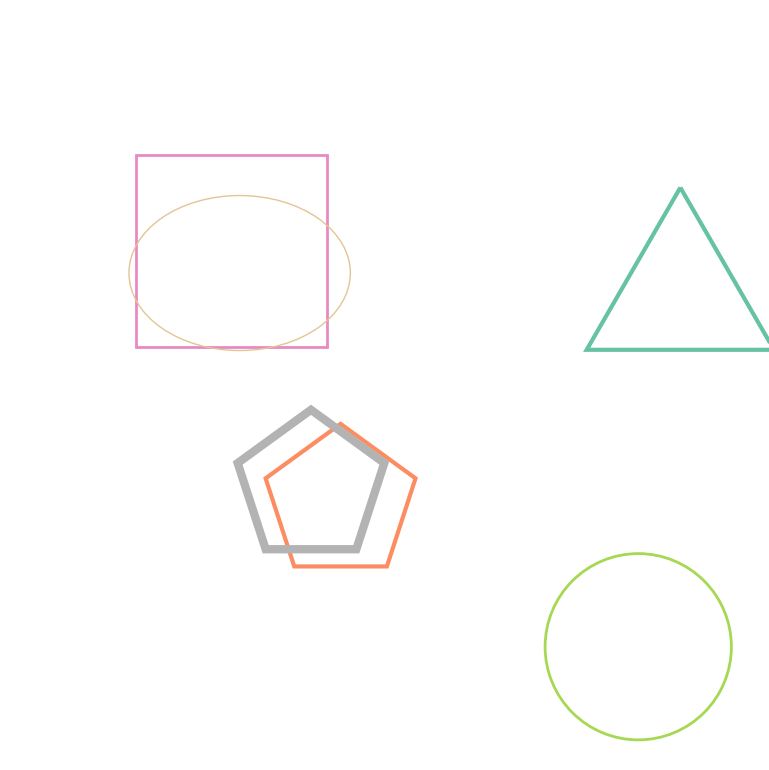[{"shape": "triangle", "thickness": 1.5, "radius": 0.7, "center": [0.884, 0.616]}, {"shape": "pentagon", "thickness": 1.5, "radius": 0.51, "center": [0.442, 0.347]}, {"shape": "square", "thickness": 1, "radius": 0.62, "center": [0.301, 0.674]}, {"shape": "circle", "thickness": 1, "radius": 0.6, "center": [0.829, 0.16]}, {"shape": "oval", "thickness": 0.5, "radius": 0.72, "center": [0.311, 0.645]}, {"shape": "pentagon", "thickness": 3, "radius": 0.5, "center": [0.404, 0.368]}]